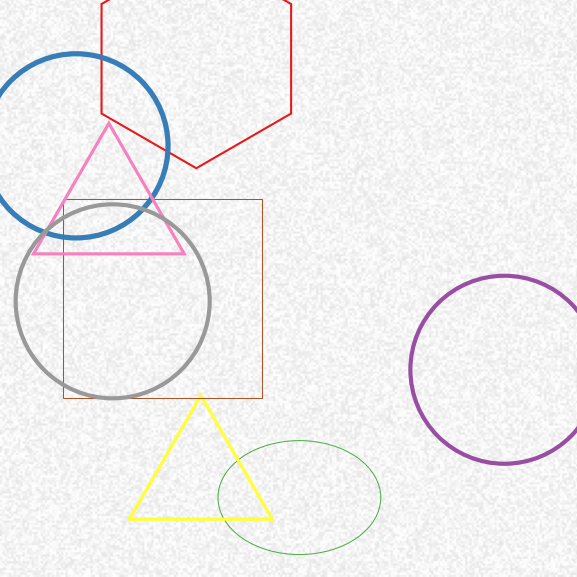[{"shape": "hexagon", "thickness": 1, "radius": 0.95, "center": [0.34, 0.897]}, {"shape": "circle", "thickness": 2.5, "radius": 0.8, "center": [0.132, 0.747]}, {"shape": "oval", "thickness": 0.5, "radius": 0.7, "center": [0.518, 0.138]}, {"shape": "circle", "thickness": 2, "radius": 0.81, "center": [0.873, 0.359]}, {"shape": "triangle", "thickness": 1.5, "radius": 0.71, "center": [0.348, 0.171]}, {"shape": "square", "thickness": 0.5, "radius": 0.86, "center": [0.281, 0.482]}, {"shape": "triangle", "thickness": 1.5, "radius": 0.75, "center": [0.188, 0.635]}, {"shape": "circle", "thickness": 2, "radius": 0.84, "center": [0.195, 0.477]}]